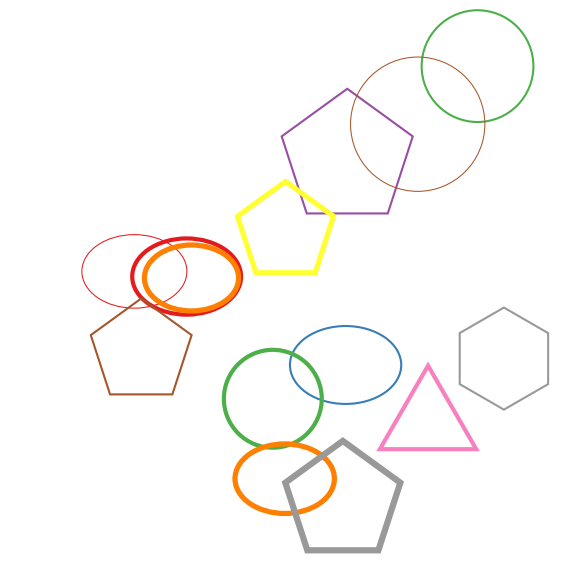[{"shape": "oval", "thickness": 0.5, "radius": 0.45, "center": [0.233, 0.529]}, {"shape": "oval", "thickness": 2, "radius": 0.47, "center": [0.323, 0.52]}, {"shape": "oval", "thickness": 1, "radius": 0.48, "center": [0.598, 0.367]}, {"shape": "circle", "thickness": 1, "radius": 0.48, "center": [0.827, 0.885]}, {"shape": "circle", "thickness": 2, "radius": 0.42, "center": [0.472, 0.309]}, {"shape": "pentagon", "thickness": 1, "radius": 0.6, "center": [0.601, 0.726]}, {"shape": "oval", "thickness": 2.5, "radius": 0.41, "center": [0.332, 0.518]}, {"shape": "oval", "thickness": 2.5, "radius": 0.43, "center": [0.493, 0.17]}, {"shape": "pentagon", "thickness": 2.5, "radius": 0.44, "center": [0.494, 0.598]}, {"shape": "pentagon", "thickness": 1, "radius": 0.46, "center": [0.245, 0.39]}, {"shape": "circle", "thickness": 0.5, "radius": 0.58, "center": [0.723, 0.784]}, {"shape": "triangle", "thickness": 2, "radius": 0.48, "center": [0.741, 0.27]}, {"shape": "hexagon", "thickness": 1, "radius": 0.44, "center": [0.873, 0.378]}, {"shape": "pentagon", "thickness": 3, "radius": 0.52, "center": [0.594, 0.131]}]